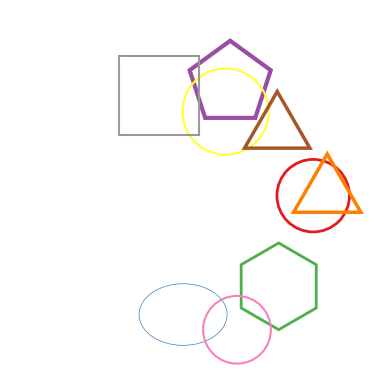[{"shape": "circle", "thickness": 2, "radius": 0.47, "center": [0.813, 0.492]}, {"shape": "oval", "thickness": 0.5, "radius": 0.57, "center": [0.476, 0.183]}, {"shape": "hexagon", "thickness": 2, "radius": 0.56, "center": [0.724, 0.256]}, {"shape": "pentagon", "thickness": 3, "radius": 0.55, "center": [0.598, 0.783]}, {"shape": "triangle", "thickness": 2.5, "radius": 0.5, "center": [0.85, 0.499]}, {"shape": "circle", "thickness": 1.5, "radius": 0.56, "center": [0.586, 0.71]}, {"shape": "triangle", "thickness": 2.5, "radius": 0.49, "center": [0.72, 0.664]}, {"shape": "circle", "thickness": 1.5, "radius": 0.44, "center": [0.616, 0.143]}, {"shape": "square", "thickness": 1.5, "radius": 0.52, "center": [0.413, 0.752]}]